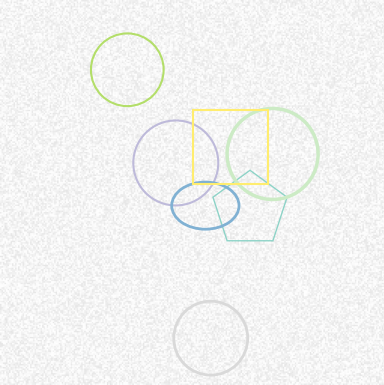[{"shape": "pentagon", "thickness": 1, "radius": 0.51, "center": [0.649, 0.456]}, {"shape": "circle", "thickness": 1.5, "radius": 0.55, "center": [0.457, 0.577]}, {"shape": "oval", "thickness": 2, "radius": 0.44, "center": [0.533, 0.466]}, {"shape": "circle", "thickness": 1.5, "radius": 0.47, "center": [0.331, 0.819]}, {"shape": "circle", "thickness": 2, "radius": 0.48, "center": [0.547, 0.122]}, {"shape": "circle", "thickness": 2.5, "radius": 0.59, "center": [0.708, 0.6]}, {"shape": "square", "thickness": 1.5, "radius": 0.49, "center": [0.599, 0.618]}]